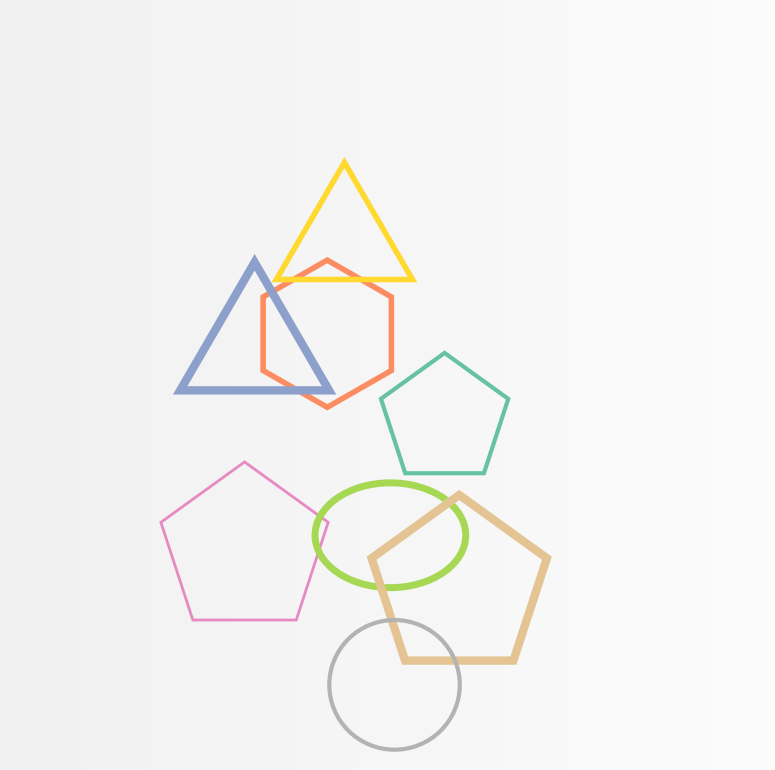[{"shape": "pentagon", "thickness": 1.5, "radius": 0.43, "center": [0.574, 0.455]}, {"shape": "hexagon", "thickness": 2, "radius": 0.48, "center": [0.422, 0.567]}, {"shape": "triangle", "thickness": 3, "radius": 0.55, "center": [0.329, 0.548]}, {"shape": "pentagon", "thickness": 1, "radius": 0.57, "center": [0.316, 0.287]}, {"shape": "oval", "thickness": 2.5, "radius": 0.49, "center": [0.504, 0.305]}, {"shape": "triangle", "thickness": 2, "radius": 0.51, "center": [0.444, 0.688]}, {"shape": "pentagon", "thickness": 3, "radius": 0.59, "center": [0.593, 0.238]}, {"shape": "circle", "thickness": 1.5, "radius": 0.42, "center": [0.509, 0.111]}]